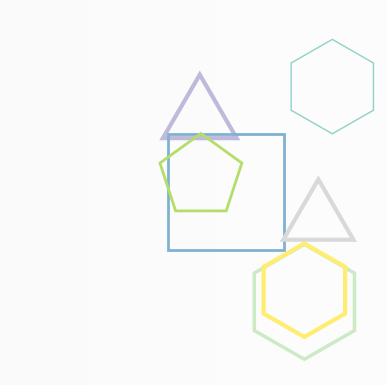[{"shape": "hexagon", "thickness": 1, "radius": 0.61, "center": [0.858, 0.775]}, {"shape": "triangle", "thickness": 3, "radius": 0.55, "center": [0.516, 0.696]}, {"shape": "square", "thickness": 2, "radius": 0.75, "center": [0.583, 0.502]}, {"shape": "pentagon", "thickness": 2, "radius": 0.56, "center": [0.518, 0.542]}, {"shape": "triangle", "thickness": 3, "radius": 0.52, "center": [0.822, 0.43]}, {"shape": "hexagon", "thickness": 2.5, "radius": 0.75, "center": [0.786, 0.216]}, {"shape": "hexagon", "thickness": 3, "radius": 0.61, "center": [0.785, 0.246]}]